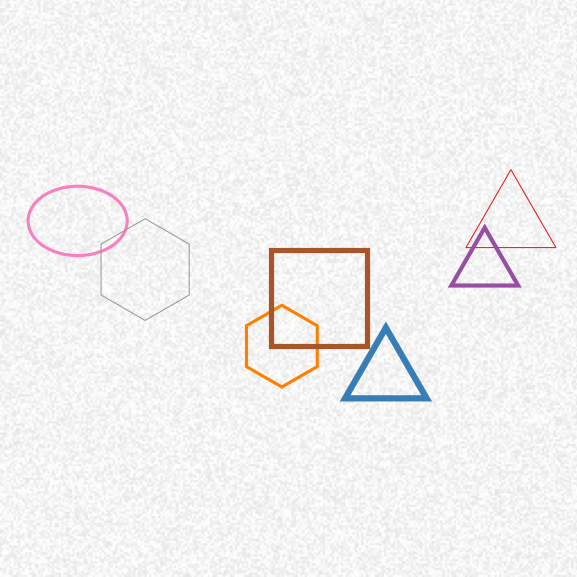[{"shape": "triangle", "thickness": 0.5, "radius": 0.45, "center": [0.885, 0.615]}, {"shape": "triangle", "thickness": 3, "radius": 0.41, "center": [0.668, 0.35]}, {"shape": "triangle", "thickness": 2, "radius": 0.33, "center": [0.839, 0.538]}, {"shape": "hexagon", "thickness": 1.5, "radius": 0.35, "center": [0.488, 0.4]}, {"shape": "square", "thickness": 2.5, "radius": 0.42, "center": [0.553, 0.483]}, {"shape": "oval", "thickness": 1.5, "radius": 0.43, "center": [0.134, 0.617]}, {"shape": "hexagon", "thickness": 0.5, "radius": 0.44, "center": [0.251, 0.532]}]